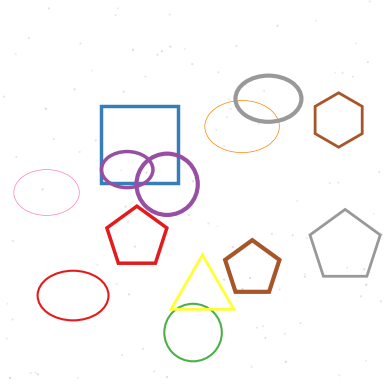[{"shape": "pentagon", "thickness": 2.5, "radius": 0.41, "center": [0.356, 0.383]}, {"shape": "oval", "thickness": 1.5, "radius": 0.46, "center": [0.19, 0.232]}, {"shape": "square", "thickness": 2.5, "radius": 0.5, "center": [0.363, 0.624]}, {"shape": "circle", "thickness": 1.5, "radius": 0.37, "center": [0.501, 0.136]}, {"shape": "oval", "thickness": 2.5, "radius": 0.33, "center": [0.33, 0.56]}, {"shape": "circle", "thickness": 3, "radius": 0.4, "center": [0.434, 0.521]}, {"shape": "oval", "thickness": 0.5, "radius": 0.48, "center": [0.629, 0.671]}, {"shape": "triangle", "thickness": 2, "radius": 0.47, "center": [0.526, 0.244]}, {"shape": "pentagon", "thickness": 3, "radius": 0.37, "center": [0.655, 0.302]}, {"shape": "hexagon", "thickness": 2, "radius": 0.35, "center": [0.88, 0.688]}, {"shape": "oval", "thickness": 0.5, "radius": 0.43, "center": [0.121, 0.5]}, {"shape": "pentagon", "thickness": 2, "radius": 0.48, "center": [0.896, 0.36]}, {"shape": "oval", "thickness": 3, "radius": 0.43, "center": [0.697, 0.744]}]